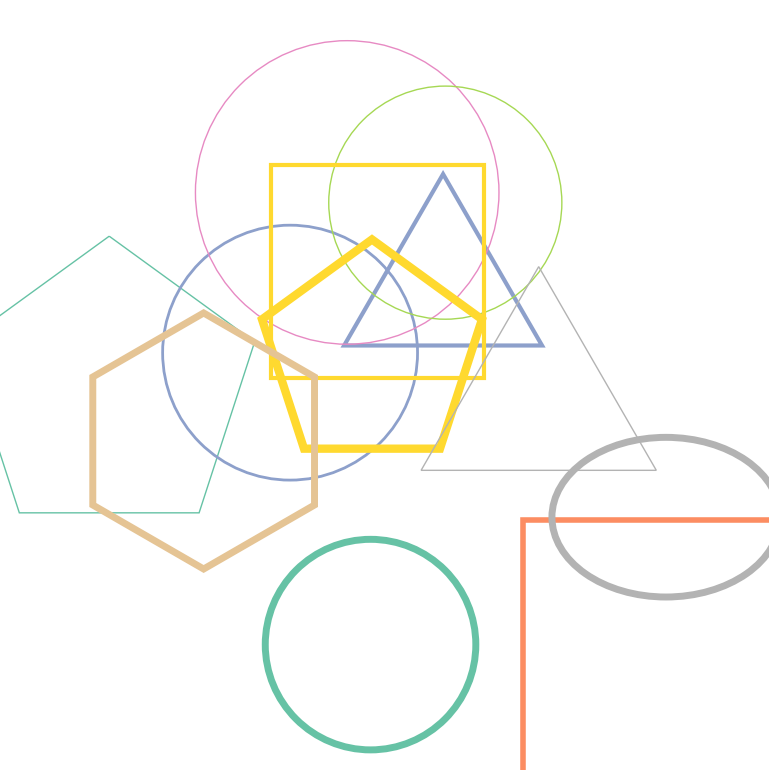[{"shape": "circle", "thickness": 2.5, "radius": 0.68, "center": [0.481, 0.163]}, {"shape": "pentagon", "thickness": 0.5, "radius": 0.99, "center": [0.142, 0.495]}, {"shape": "square", "thickness": 2, "radius": 0.88, "center": [0.856, 0.148]}, {"shape": "circle", "thickness": 1, "radius": 0.83, "center": [0.377, 0.542]}, {"shape": "triangle", "thickness": 1.5, "radius": 0.74, "center": [0.575, 0.625]}, {"shape": "circle", "thickness": 0.5, "radius": 0.99, "center": [0.451, 0.75]}, {"shape": "circle", "thickness": 0.5, "radius": 0.76, "center": [0.578, 0.737]}, {"shape": "pentagon", "thickness": 3, "radius": 0.75, "center": [0.483, 0.539]}, {"shape": "square", "thickness": 1.5, "radius": 0.69, "center": [0.49, 0.647]}, {"shape": "hexagon", "thickness": 2.5, "radius": 0.83, "center": [0.264, 0.427]}, {"shape": "triangle", "thickness": 0.5, "radius": 0.88, "center": [0.7, 0.477]}, {"shape": "oval", "thickness": 2.5, "radius": 0.74, "center": [0.865, 0.328]}]